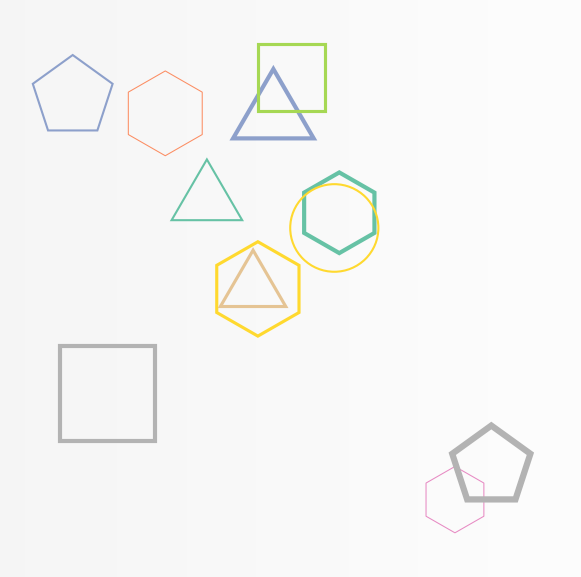[{"shape": "triangle", "thickness": 1, "radius": 0.35, "center": [0.356, 0.653]}, {"shape": "hexagon", "thickness": 2, "radius": 0.35, "center": [0.584, 0.631]}, {"shape": "hexagon", "thickness": 0.5, "radius": 0.37, "center": [0.284, 0.803]}, {"shape": "triangle", "thickness": 2, "radius": 0.4, "center": [0.47, 0.8]}, {"shape": "pentagon", "thickness": 1, "radius": 0.36, "center": [0.125, 0.832]}, {"shape": "hexagon", "thickness": 0.5, "radius": 0.29, "center": [0.783, 0.134]}, {"shape": "square", "thickness": 1.5, "radius": 0.29, "center": [0.501, 0.865]}, {"shape": "hexagon", "thickness": 1.5, "radius": 0.41, "center": [0.444, 0.499]}, {"shape": "circle", "thickness": 1, "radius": 0.38, "center": [0.575, 0.604]}, {"shape": "triangle", "thickness": 1.5, "radius": 0.32, "center": [0.435, 0.501]}, {"shape": "pentagon", "thickness": 3, "radius": 0.35, "center": [0.845, 0.192]}, {"shape": "square", "thickness": 2, "radius": 0.41, "center": [0.185, 0.318]}]